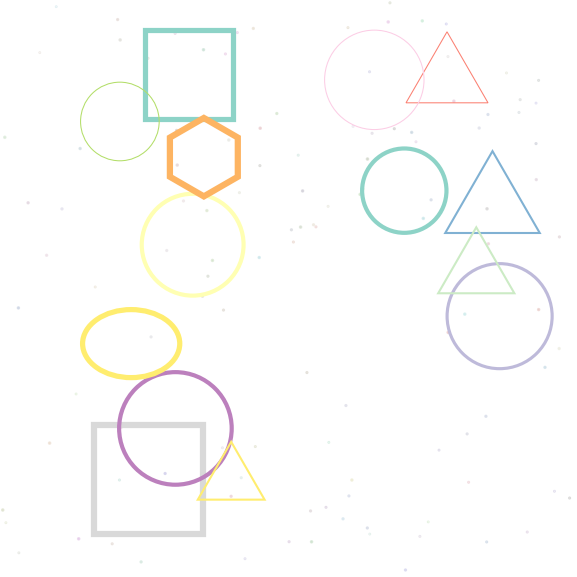[{"shape": "square", "thickness": 2.5, "radius": 0.38, "center": [0.328, 0.87]}, {"shape": "circle", "thickness": 2, "radius": 0.37, "center": [0.7, 0.669]}, {"shape": "circle", "thickness": 2, "radius": 0.44, "center": [0.334, 0.575]}, {"shape": "circle", "thickness": 1.5, "radius": 0.45, "center": [0.865, 0.452]}, {"shape": "triangle", "thickness": 0.5, "radius": 0.41, "center": [0.774, 0.862]}, {"shape": "triangle", "thickness": 1, "radius": 0.47, "center": [0.853, 0.643]}, {"shape": "hexagon", "thickness": 3, "radius": 0.34, "center": [0.353, 0.727]}, {"shape": "circle", "thickness": 0.5, "radius": 0.34, "center": [0.208, 0.789]}, {"shape": "circle", "thickness": 0.5, "radius": 0.43, "center": [0.648, 0.861]}, {"shape": "square", "thickness": 3, "radius": 0.47, "center": [0.257, 0.169]}, {"shape": "circle", "thickness": 2, "radius": 0.49, "center": [0.304, 0.257]}, {"shape": "triangle", "thickness": 1, "radius": 0.38, "center": [0.825, 0.529]}, {"shape": "oval", "thickness": 2.5, "radius": 0.42, "center": [0.227, 0.404]}, {"shape": "triangle", "thickness": 1, "radius": 0.33, "center": [0.4, 0.167]}]